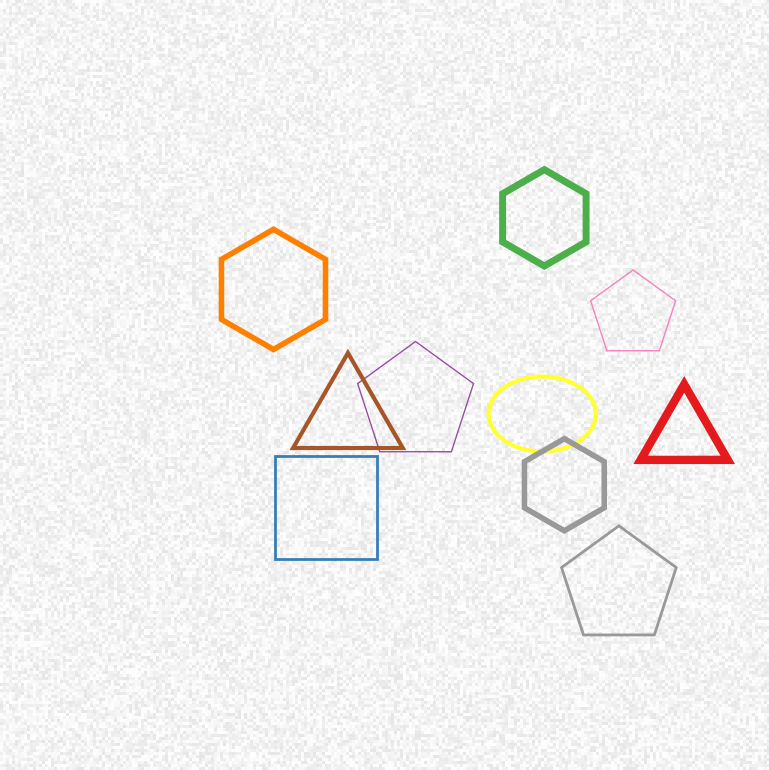[{"shape": "triangle", "thickness": 3, "radius": 0.33, "center": [0.889, 0.435]}, {"shape": "square", "thickness": 1, "radius": 0.33, "center": [0.423, 0.341]}, {"shape": "hexagon", "thickness": 2.5, "radius": 0.31, "center": [0.707, 0.717]}, {"shape": "pentagon", "thickness": 0.5, "radius": 0.4, "center": [0.54, 0.477]}, {"shape": "hexagon", "thickness": 2, "radius": 0.39, "center": [0.355, 0.624]}, {"shape": "oval", "thickness": 1.5, "radius": 0.35, "center": [0.704, 0.462]}, {"shape": "triangle", "thickness": 1.5, "radius": 0.41, "center": [0.452, 0.459]}, {"shape": "pentagon", "thickness": 0.5, "radius": 0.29, "center": [0.822, 0.591]}, {"shape": "hexagon", "thickness": 2, "radius": 0.3, "center": [0.733, 0.371]}, {"shape": "pentagon", "thickness": 1, "radius": 0.39, "center": [0.804, 0.239]}]